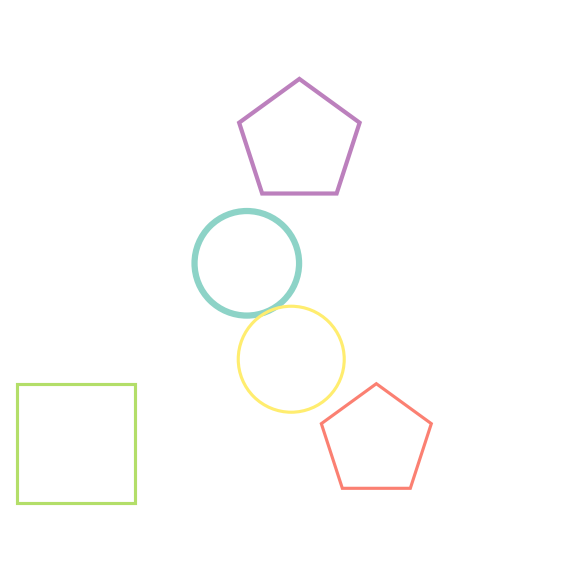[{"shape": "circle", "thickness": 3, "radius": 0.45, "center": [0.427, 0.543]}, {"shape": "pentagon", "thickness": 1.5, "radius": 0.5, "center": [0.652, 0.235]}, {"shape": "square", "thickness": 1.5, "radius": 0.51, "center": [0.131, 0.231]}, {"shape": "pentagon", "thickness": 2, "radius": 0.55, "center": [0.518, 0.753]}, {"shape": "circle", "thickness": 1.5, "radius": 0.46, "center": [0.504, 0.377]}]